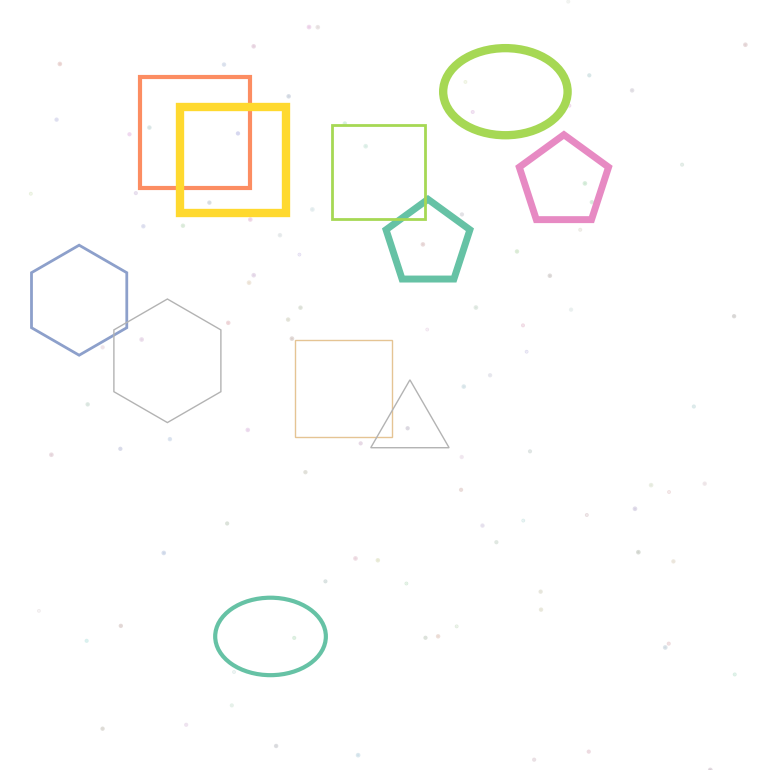[{"shape": "oval", "thickness": 1.5, "radius": 0.36, "center": [0.351, 0.173]}, {"shape": "pentagon", "thickness": 2.5, "radius": 0.29, "center": [0.556, 0.684]}, {"shape": "square", "thickness": 1.5, "radius": 0.36, "center": [0.253, 0.828]}, {"shape": "hexagon", "thickness": 1, "radius": 0.36, "center": [0.103, 0.61]}, {"shape": "pentagon", "thickness": 2.5, "radius": 0.3, "center": [0.732, 0.764]}, {"shape": "oval", "thickness": 3, "radius": 0.4, "center": [0.656, 0.881]}, {"shape": "square", "thickness": 1, "radius": 0.3, "center": [0.492, 0.777]}, {"shape": "square", "thickness": 3, "radius": 0.34, "center": [0.303, 0.792]}, {"shape": "square", "thickness": 0.5, "radius": 0.31, "center": [0.446, 0.495]}, {"shape": "triangle", "thickness": 0.5, "radius": 0.29, "center": [0.532, 0.448]}, {"shape": "hexagon", "thickness": 0.5, "radius": 0.4, "center": [0.217, 0.531]}]